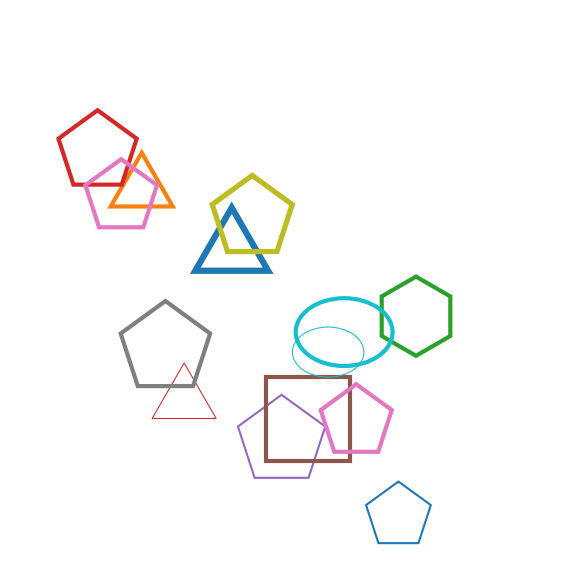[{"shape": "pentagon", "thickness": 1, "radius": 0.29, "center": [0.69, 0.106]}, {"shape": "triangle", "thickness": 3, "radius": 0.36, "center": [0.401, 0.567]}, {"shape": "triangle", "thickness": 2, "radius": 0.31, "center": [0.245, 0.673]}, {"shape": "hexagon", "thickness": 2, "radius": 0.34, "center": [0.72, 0.452]}, {"shape": "triangle", "thickness": 0.5, "radius": 0.32, "center": [0.319, 0.306]}, {"shape": "pentagon", "thickness": 2, "radius": 0.36, "center": [0.169, 0.737]}, {"shape": "pentagon", "thickness": 1, "radius": 0.4, "center": [0.488, 0.236]}, {"shape": "square", "thickness": 2, "radius": 0.36, "center": [0.533, 0.273]}, {"shape": "pentagon", "thickness": 2, "radius": 0.32, "center": [0.617, 0.269]}, {"shape": "pentagon", "thickness": 2, "radius": 0.33, "center": [0.21, 0.658]}, {"shape": "pentagon", "thickness": 2, "radius": 0.41, "center": [0.286, 0.396]}, {"shape": "pentagon", "thickness": 2.5, "radius": 0.36, "center": [0.437, 0.622]}, {"shape": "oval", "thickness": 2, "radius": 0.42, "center": [0.596, 0.424]}, {"shape": "oval", "thickness": 0.5, "radius": 0.31, "center": [0.568, 0.389]}]